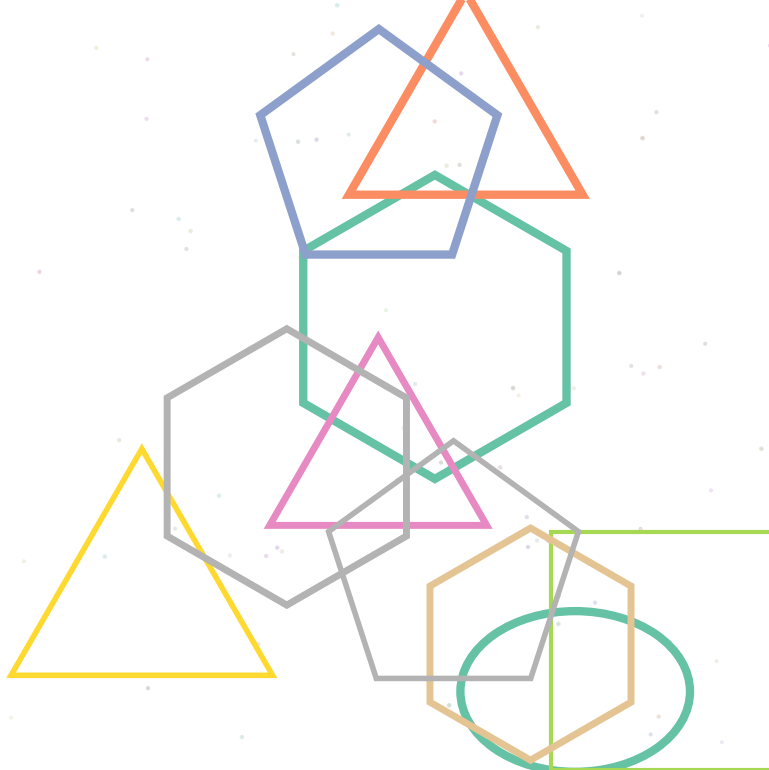[{"shape": "hexagon", "thickness": 3, "radius": 0.99, "center": [0.565, 0.575]}, {"shape": "oval", "thickness": 3, "radius": 0.75, "center": [0.747, 0.102]}, {"shape": "triangle", "thickness": 3, "radius": 0.88, "center": [0.605, 0.835]}, {"shape": "pentagon", "thickness": 3, "radius": 0.81, "center": [0.492, 0.8]}, {"shape": "triangle", "thickness": 2.5, "radius": 0.81, "center": [0.491, 0.399]}, {"shape": "square", "thickness": 1.5, "radius": 0.78, "center": [0.871, 0.155]}, {"shape": "triangle", "thickness": 2, "radius": 0.98, "center": [0.184, 0.221]}, {"shape": "hexagon", "thickness": 2.5, "radius": 0.75, "center": [0.689, 0.163]}, {"shape": "hexagon", "thickness": 2.5, "radius": 0.9, "center": [0.372, 0.394]}, {"shape": "pentagon", "thickness": 2, "radius": 0.85, "center": [0.589, 0.257]}]